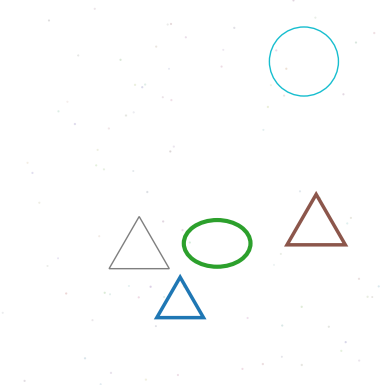[{"shape": "triangle", "thickness": 2.5, "radius": 0.35, "center": [0.468, 0.21]}, {"shape": "oval", "thickness": 3, "radius": 0.43, "center": [0.564, 0.368]}, {"shape": "triangle", "thickness": 2.5, "radius": 0.44, "center": [0.821, 0.408]}, {"shape": "triangle", "thickness": 1, "radius": 0.45, "center": [0.362, 0.347]}, {"shape": "circle", "thickness": 1, "radius": 0.45, "center": [0.789, 0.84]}]